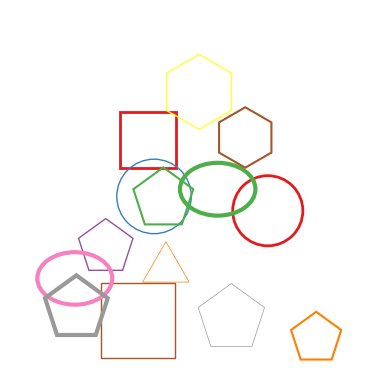[{"shape": "circle", "thickness": 2, "radius": 0.46, "center": [0.696, 0.453]}, {"shape": "square", "thickness": 2, "radius": 0.36, "center": [0.386, 0.638]}, {"shape": "circle", "thickness": 1, "radius": 0.48, "center": [0.4, 0.49]}, {"shape": "pentagon", "thickness": 1.5, "radius": 0.41, "center": [0.424, 0.483]}, {"shape": "oval", "thickness": 3, "radius": 0.49, "center": [0.565, 0.509]}, {"shape": "pentagon", "thickness": 1, "radius": 0.37, "center": [0.275, 0.358]}, {"shape": "pentagon", "thickness": 1.5, "radius": 0.34, "center": [0.821, 0.122]}, {"shape": "triangle", "thickness": 0.5, "radius": 0.35, "center": [0.431, 0.302]}, {"shape": "hexagon", "thickness": 1, "radius": 0.49, "center": [0.517, 0.761]}, {"shape": "hexagon", "thickness": 1.5, "radius": 0.39, "center": [0.637, 0.643]}, {"shape": "square", "thickness": 1, "radius": 0.49, "center": [0.358, 0.167]}, {"shape": "oval", "thickness": 3, "radius": 0.49, "center": [0.194, 0.277]}, {"shape": "pentagon", "thickness": 3, "radius": 0.43, "center": [0.198, 0.199]}, {"shape": "pentagon", "thickness": 0.5, "radius": 0.45, "center": [0.601, 0.173]}]